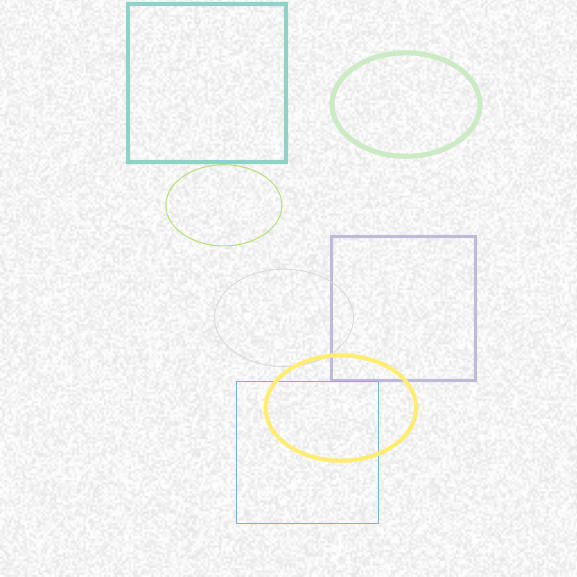[{"shape": "square", "thickness": 2, "radius": 0.68, "center": [0.358, 0.856]}, {"shape": "square", "thickness": 1.5, "radius": 0.62, "center": [0.698, 0.466]}, {"shape": "square", "thickness": 0.5, "radius": 0.61, "center": [0.532, 0.217]}, {"shape": "oval", "thickness": 0.5, "radius": 0.5, "center": [0.388, 0.644]}, {"shape": "oval", "thickness": 0.5, "radius": 0.6, "center": [0.492, 0.449]}, {"shape": "oval", "thickness": 2.5, "radius": 0.64, "center": [0.703, 0.818]}, {"shape": "oval", "thickness": 2, "radius": 0.65, "center": [0.59, 0.293]}]